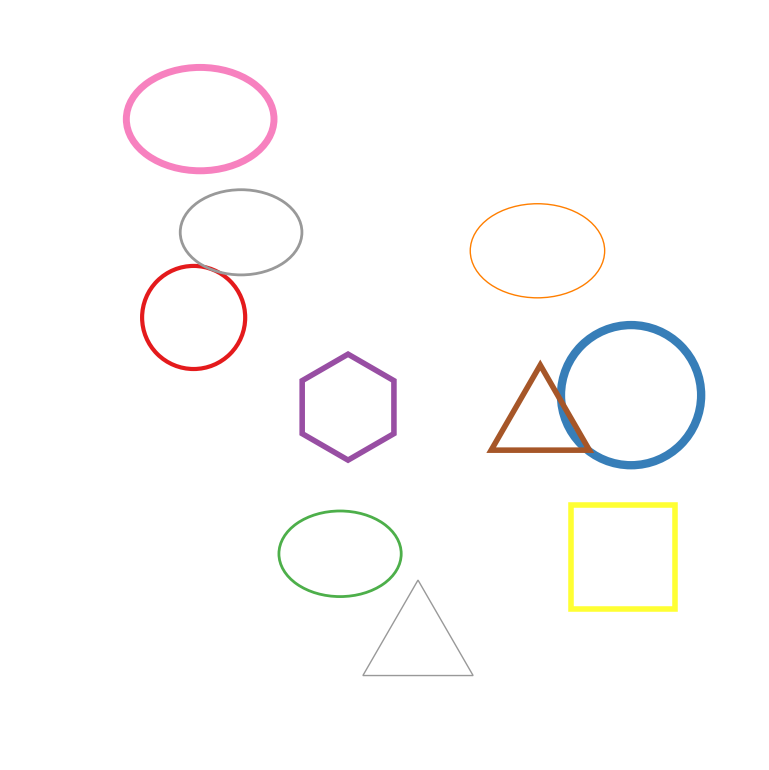[{"shape": "circle", "thickness": 1.5, "radius": 0.33, "center": [0.251, 0.588]}, {"shape": "circle", "thickness": 3, "radius": 0.46, "center": [0.82, 0.487]}, {"shape": "oval", "thickness": 1, "radius": 0.4, "center": [0.442, 0.281]}, {"shape": "hexagon", "thickness": 2, "radius": 0.34, "center": [0.452, 0.471]}, {"shape": "oval", "thickness": 0.5, "radius": 0.44, "center": [0.698, 0.674]}, {"shape": "square", "thickness": 2, "radius": 0.34, "center": [0.809, 0.277]}, {"shape": "triangle", "thickness": 2, "radius": 0.37, "center": [0.702, 0.452]}, {"shape": "oval", "thickness": 2.5, "radius": 0.48, "center": [0.26, 0.845]}, {"shape": "oval", "thickness": 1, "radius": 0.4, "center": [0.313, 0.698]}, {"shape": "triangle", "thickness": 0.5, "radius": 0.41, "center": [0.543, 0.164]}]